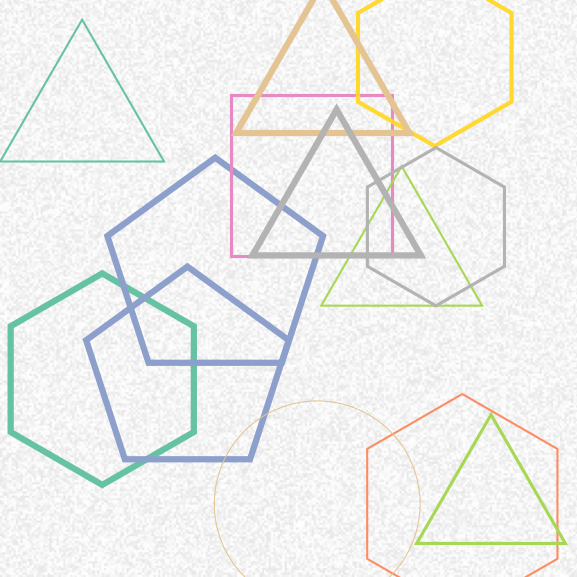[{"shape": "triangle", "thickness": 1, "radius": 0.82, "center": [0.142, 0.801]}, {"shape": "hexagon", "thickness": 3, "radius": 0.92, "center": [0.177, 0.343]}, {"shape": "hexagon", "thickness": 1, "radius": 0.95, "center": [0.801, 0.127]}, {"shape": "pentagon", "thickness": 3, "radius": 0.98, "center": [0.373, 0.53]}, {"shape": "pentagon", "thickness": 3, "radius": 0.92, "center": [0.325, 0.353]}, {"shape": "square", "thickness": 1.5, "radius": 0.7, "center": [0.54, 0.696]}, {"shape": "triangle", "thickness": 1.5, "radius": 0.74, "center": [0.85, 0.132]}, {"shape": "triangle", "thickness": 1, "radius": 0.8, "center": [0.696, 0.55]}, {"shape": "hexagon", "thickness": 2, "radius": 0.77, "center": [0.753, 0.9]}, {"shape": "circle", "thickness": 0.5, "radius": 0.89, "center": [0.549, 0.127]}, {"shape": "triangle", "thickness": 3, "radius": 0.87, "center": [0.559, 0.855]}, {"shape": "triangle", "thickness": 3, "radius": 0.84, "center": [0.583, 0.641]}, {"shape": "hexagon", "thickness": 1.5, "radius": 0.69, "center": [0.755, 0.607]}]